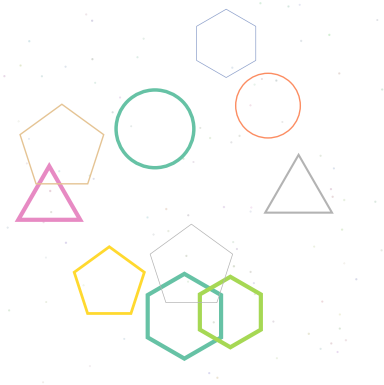[{"shape": "circle", "thickness": 2.5, "radius": 0.5, "center": [0.402, 0.665]}, {"shape": "hexagon", "thickness": 3, "radius": 0.55, "center": [0.479, 0.179]}, {"shape": "circle", "thickness": 1, "radius": 0.42, "center": [0.696, 0.726]}, {"shape": "hexagon", "thickness": 0.5, "radius": 0.44, "center": [0.587, 0.887]}, {"shape": "triangle", "thickness": 3, "radius": 0.46, "center": [0.128, 0.476]}, {"shape": "hexagon", "thickness": 3, "radius": 0.46, "center": [0.598, 0.19]}, {"shape": "pentagon", "thickness": 2, "radius": 0.48, "center": [0.284, 0.263]}, {"shape": "pentagon", "thickness": 1, "radius": 0.57, "center": [0.161, 0.615]}, {"shape": "triangle", "thickness": 1.5, "radius": 0.5, "center": [0.776, 0.498]}, {"shape": "pentagon", "thickness": 0.5, "radius": 0.56, "center": [0.497, 0.305]}]